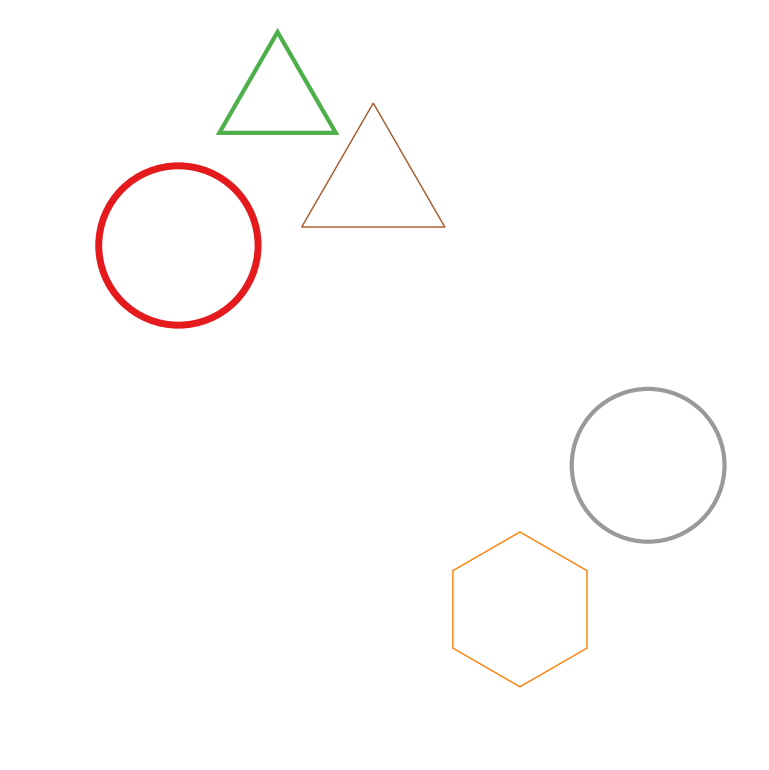[{"shape": "circle", "thickness": 2.5, "radius": 0.52, "center": [0.232, 0.681]}, {"shape": "triangle", "thickness": 1.5, "radius": 0.44, "center": [0.36, 0.871]}, {"shape": "hexagon", "thickness": 0.5, "radius": 0.5, "center": [0.675, 0.209]}, {"shape": "triangle", "thickness": 0.5, "radius": 0.54, "center": [0.485, 0.759]}, {"shape": "circle", "thickness": 1.5, "radius": 0.5, "center": [0.842, 0.396]}]